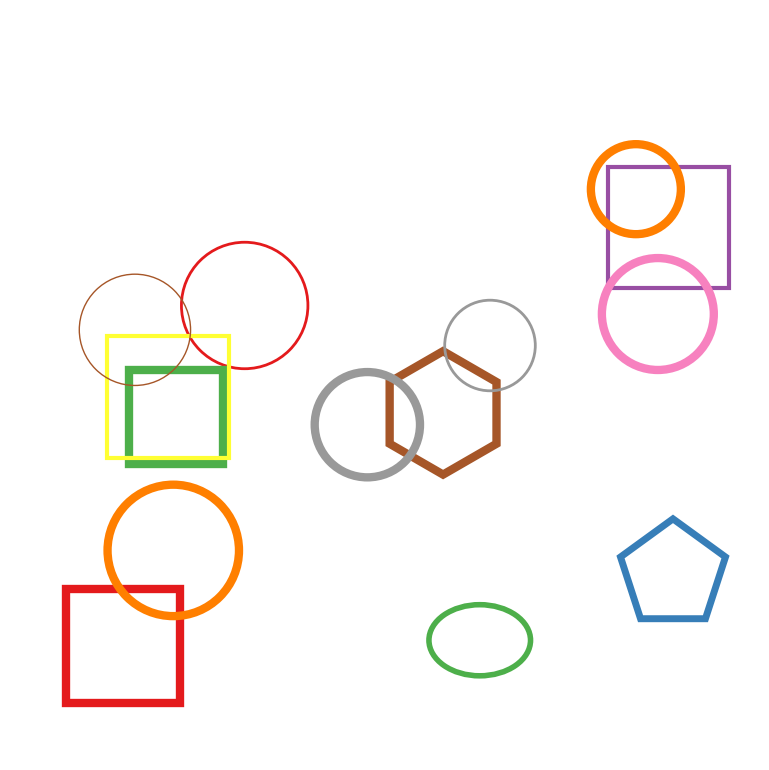[{"shape": "circle", "thickness": 1, "radius": 0.41, "center": [0.318, 0.603]}, {"shape": "square", "thickness": 3, "radius": 0.37, "center": [0.16, 0.161]}, {"shape": "pentagon", "thickness": 2.5, "radius": 0.36, "center": [0.874, 0.254]}, {"shape": "square", "thickness": 3, "radius": 0.3, "center": [0.229, 0.459]}, {"shape": "oval", "thickness": 2, "radius": 0.33, "center": [0.623, 0.169]}, {"shape": "square", "thickness": 1.5, "radius": 0.39, "center": [0.868, 0.705]}, {"shape": "circle", "thickness": 3, "radius": 0.29, "center": [0.826, 0.754]}, {"shape": "circle", "thickness": 3, "radius": 0.43, "center": [0.225, 0.285]}, {"shape": "square", "thickness": 1.5, "radius": 0.4, "center": [0.218, 0.484]}, {"shape": "hexagon", "thickness": 3, "radius": 0.4, "center": [0.575, 0.464]}, {"shape": "circle", "thickness": 0.5, "radius": 0.36, "center": [0.175, 0.572]}, {"shape": "circle", "thickness": 3, "radius": 0.36, "center": [0.854, 0.592]}, {"shape": "circle", "thickness": 3, "radius": 0.34, "center": [0.477, 0.448]}, {"shape": "circle", "thickness": 1, "radius": 0.29, "center": [0.636, 0.551]}]